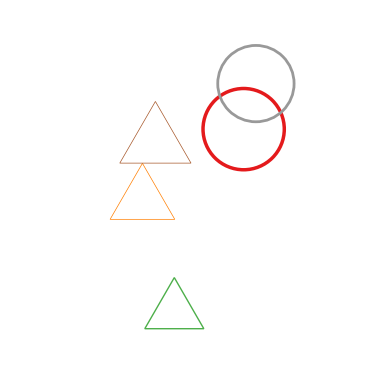[{"shape": "circle", "thickness": 2.5, "radius": 0.53, "center": [0.633, 0.665]}, {"shape": "triangle", "thickness": 1, "radius": 0.44, "center": [0.453, 0.19]}, {"shape": "triangle", "thickness": 0.5, "radius": 0.48, "center": [0.37, 0.479]}, {"shape": "triangle", "thickness": 0.5, "radius": 0.53, "center": [0.404, 0.63]}, {"shape": "circle", "thickness": 2, "radius": 0.5, "center": [0.665, 0.783]}]